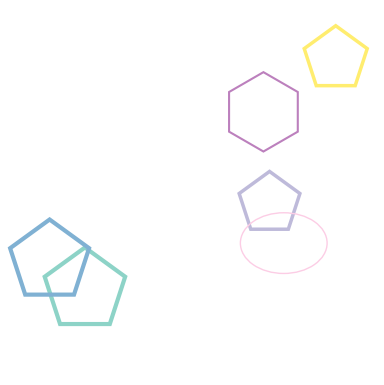[{"shape": "pentagon", "thickness": 3, "radius": 0.55, "center": [0.221, 0.247]}, {"shape": "pentagon", "thickness": 2.5, "radius": 0.41, "center": [0.7, 0.472]}, {"shape": "pentagon", "thickness": 3, "radius": 0.54, "center": [0.129, 0.322]}, {"shape": "oval", "thickness": 1, "radius": 0.56, "center": [0.737, 0.369]}, {"shape": "hexagon", "thickness": 1.5, "radius": 0.52, "center": [0.684, 0.71]}, {"shape": "pentagon", "thickness": 2.5, "radius": 0.43, "center": [0.872, 0.847]}]